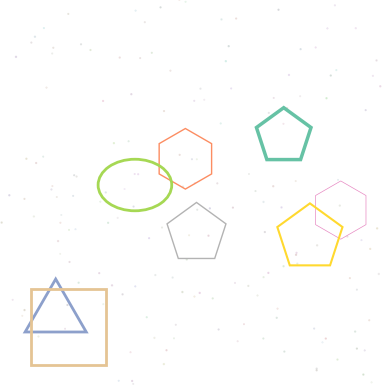[{"shape": "pentagon", "thickness": 2.5, "radius": 0.37, "center": [0.737, 0.646]}, {"shape": "hexagon", "thickness": 1, "radius": 0.39, "center": [0.482, 0.588]}, {"shape": "triangle", "thickness": 2, "radius": 0.46, "center": [0.145, 0.184]}, {"shape": "hexagon", "thickness": 0.5, "radius": 0.38, "center": [0.885, 0.454]}, {"shape": "oval", "thickness": 2, "radius": 0.48, "center": [0.35, 0.519]}, {"shape": "pentagon", "thickness": 1.5, "radius": 0.45, "center": [0.805, 0.383]}, {"shape": "square", "thickness": 2, "radius": 0.49, "center": [0.177, 0.15]}, {"shape": "pentagon", "thickness": 1, "radius": 0.4, "center": [0.51, 0.394]}]